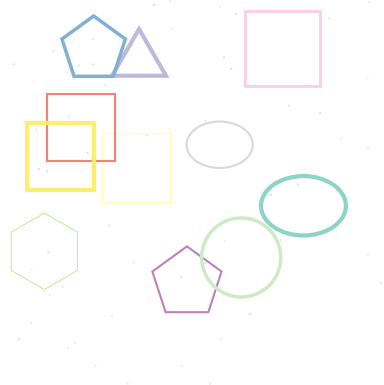[{"shape": "oval", "thickness": 3, "radius": 0.55, "center": [0.788, 0.465]}, {"shape": "square", "thickness": 1, "radius": 0.45, "center": [0.353, 0.565]}, {"shape": "triangle", "thickness": 3, "radius": 0.4, "center": [0.361, 0.844]}, {"shape": "square", "thickness": 1.5, "radius": 0.44, "center": [0.211, 0.669]}, {"shape": "pentagon", "thickness": 2.5, "radius": 0.43, "center": [0.243, 0.872]}, {"shape": "hexagon", "thickness": 0.5, "radius": 0.5, "center": [0.115, 0.347]}, {"shape": "square", "thickness": 2, "radius": 0.49, "center": [0.735, 0.874]}, {"shape": "oval", "thickness": 1.5, "radius": 0.43, "center": [0.571, 0.624]}, {"shape": "pentagon", "thickness": 1.5, "radius": 0.47, "center": [0.486, 0.266]}, {"shape": "circle", "thickness": 2.5, "radius": 0.51, "center": [0.627, 0.331]}, {"shape": "square", "thickness": 3, "radius": 0.44, "center": [0.156, 0.593]}]